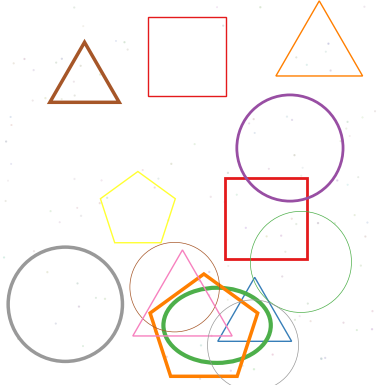[{"shape": "square", "thickness": 2, "radius": 0.53, "center": [0.691, 0.433]}, {"shape": "square", "thickness": 1, "radius": 0.51, "center": [0.486, 0.854]}, {"shape": "triangle", "thickness": 1, "radius": 0.55, "center": [0.662, 0.169]}, {"shape": "circle", "thickness": 0.5, "radius": 0.66, "center": [0.782, 0.32]}, {"shape": "oval", "thickness": 3, "radius": 0.7, "center": [0.564, 0.155]}, {"shape": "circle", "thickness": 2, "radius": 0.69, "center": [0.753, 0.616]}, {"shape": "pentagon", "thickness": 2.5, "radius": 0.73, "center": [0.53, 0.141]}, {"shape": "triangle", "thickness": 1, "radius": 0.65, "center": [0.829, 0.868]}, {"shape": "pentagon", "thickness": 1, "radius": 0.51, "center": [0.358, 0.452]}, {"shape": "triangle", "thickness": 2.5, "radius": 0.52, "center": [0.22, 0.786]}, {"shape": "circle", "thickness": 0.5, "radius": 0.58, "center": [0.454, 0.254]}, {"shape": "triangle", "thickness": 1, "radius": 0.74, "center": [0.474, 0.202]}, {"shape": "circle", "thickness": 2.5, "radius": 0.74, "center": [0.17, 0.21]}, {"shape": "circle", "thickness": 0.5, "radius": 0.59, "center": [0.657, 0.103]}]